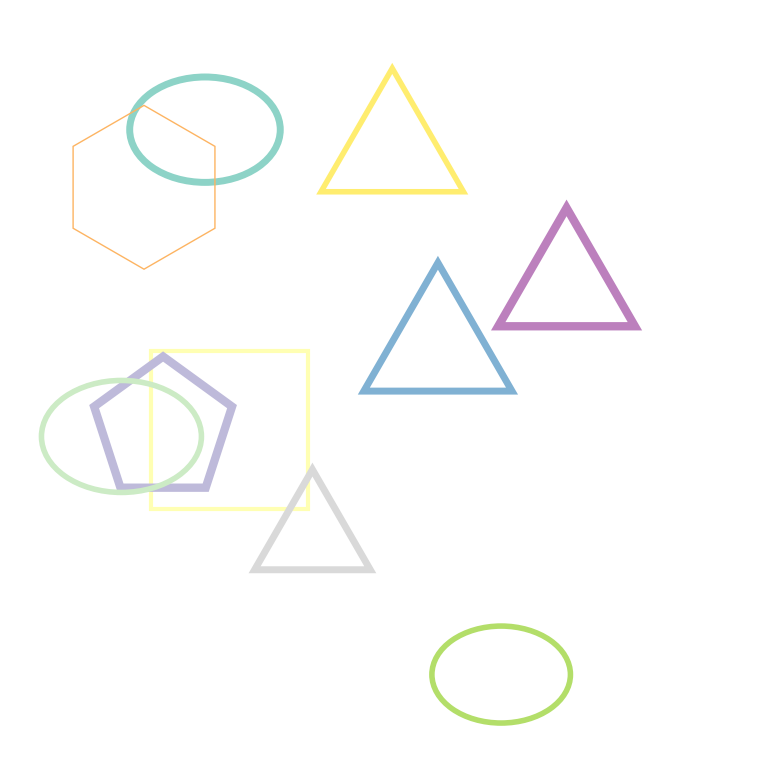[{"shape": "oval", "thickness": 2.5, "radius": 0.49, "center": [0.266, 0.832]}, {"shape": "square", "thickness": 1.5, "radius": 0.51, "center": [0.298, 0.441]}, {"shape": "pentagon", "thickness": 3, "radius": 0.47, "center": [0.212, 0.443]}, {"shape": "triangle", "thickness": 2.5, "radius": 0.56, "center": [0.569, 0.548]}, {"shape": "hexagon", "thickness": 0.5, "radius": 0.53, "center": [0.187, 0.757]}, {"shape": "oval", "thickness": 2, "radius": 0.45, "center": [0.651, 0.124]}, {"shape": "triangle", "thickness": 2.5, "radius": 0.43, "center": [0.406, 0.303]}, {"shape": "triangle", "thickness": 3, "radius": 0.51, "center": [0.736, 0.628]}, {"shape": "oval", "thickness": 2, "radius": 0.52, "center": [0.158, 0.433]}, {"shape": "triangle", "thickness": 2, "radius": 0.53, "center": [0.509, 0.804]}]